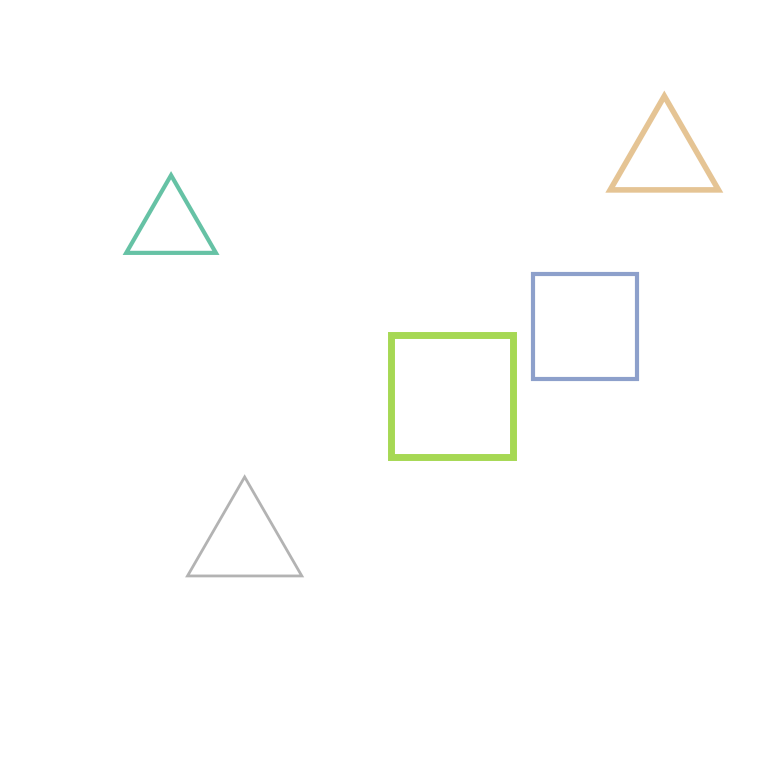[{"shape": "triangle", "thickness": 1.5, "radius": 0.34, "center": [0.222, 0.705]}, {"shape": "square", "thickness": 1.5, "radius": 0.34, "center": [0.76, 0.576]}, {"shape": "square", "thickness": 2.5, "radius": 0.4, "center": [0.587, 0.486]}, {"shape": "triangle", "thickness": 2, "radius": 0.41, "center": [0.863, 0.794]}, {"shape": "triangle", "thickness": 1, "radius": 0.43, "center": [0.318, 0.295]}]